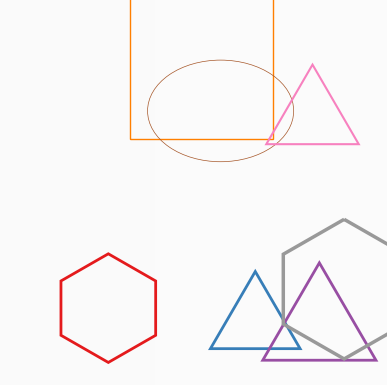[{"shape": "hexagon", "thickness": 2, "radius": 0.71, "center": [0.28, 0.2]}, {"shape": "triangle", "thickness": 2, "radius": 0.67, "center": [0.659, 0.161]}, {"shape": "triangle", "thickness": 2, "radius": 0.84, "center": [0.824, 0.149]}, {"shape": "square", "thickness": 1, "radius": 0.92, "center": [0.52, 0.823]}, {"shape": "oval", "thickness": 0.5, "radius": 0.94, "center": [0.569, 0.712]}, {"shape": "triangle", "thickness": 1.5, "radius": 0.69, "center": [0.806, 0.694]}, {"shape": "hexagon", "thickness": 2.5, "radius": 0.91, "center": [0.888, 0.249]}]